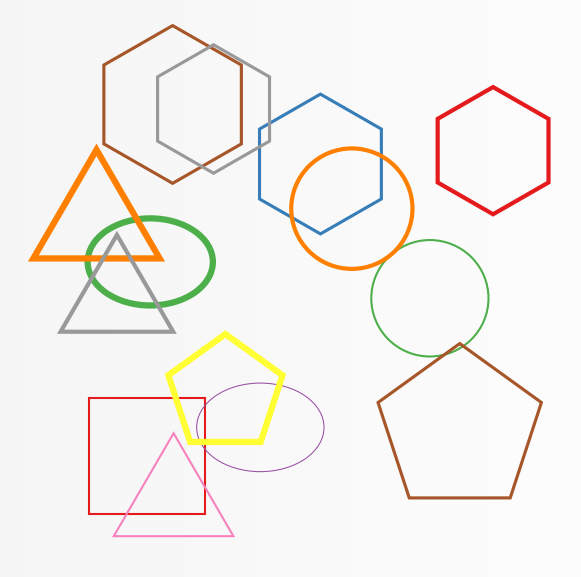[{"shape": "hexagon", "thickness": 2, "radius": 0.55, "center": [0.848, 0.738]}, {"shape": "square", "thickness": 1, "radius": 0.5, "center": [0.253, 0.21]}, {"shape": "hexagon", "thickness": 1.5, "radius": 0.61, "center": [0.551, 0.715]}, {"shape": "oval", "thickness": 3, "radius": 0.54, "center": [0.259, 0.546]}, {"shape": "circle", "thickness": 1, "radius": 0.5, "center": [0.74, 0.483]}, {"shape": "oval", "thickness": 0.5, "radius": 0.55, "center": [0.448, 0.259]}, {"shape": "circle", "thickness": 2, "radius": 0.52, "center": [0.605, 0.638]}, {"shape": "triangle", "thickness": 3, "radius": 0.63, "center": [0.166, 0.614]}, {"shape": "pentagon", "thickness": 3, "radius": 0.52, "center": [0.388, 0.317]}, {"shape": "pentagon", "thickness": 1.5, "radius": 0.74, "center": [0.791, 0.256]}, {"shape": "hexagon", "thickness": 1.5, "radius": 0.68, "center": [0.297, 0.818]}, {"shape": "triangle", "thickness": 1, "radius": 0.59, "center": [0.299, 0.13]}, {"shape": "triangle", "thickness": 2, "radius": 0.56, "center": [0.201, 0.481]}, {"shape": "hexagon", "thickness": 1.5, "radius": 0.56, "center": [0.367, 0.81]}]